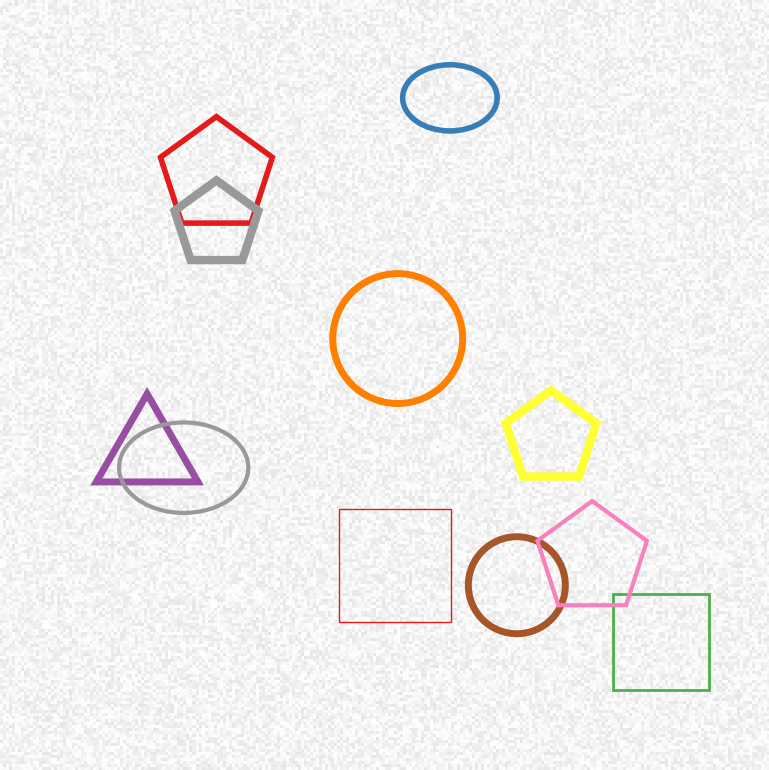[{"shape": "square", "thickness": 0.5, "radius": 0.37, "center": [0.513, 0.266]}, {"shape": "pentagon", "thickness": 2, "radius": 0.38, "center": [0.281, 0.772]}, {"shape": "oval", "thickness": 2, "radius": 0.31, "center": [0.584, 0.873]}, {"shape": "square", "thickness": 1, "radius": 0.31, "center": [0.859, 0.166]}, {"shape": "triangle", "thickness": 2.5, "radius": 0.38, "center": [0.191, 0.412]}, {"shape": "circle", "thickness": 2.5, "radius": 0.42, "center": [0.517, 0.56]}, {"shape": "pentagon", "thickness": 3, "radius": 0.31, "center": [0.716, 0.431]}, {"shape": "circle", "thickness": 2.5, "radius": 0.31, "center": [0.671, 0.24]}, {"shape": "pentagon", "thickness": 1.5, "radius": 0.37, "center": [0.769, 0.274]}, {"shape": "oval", "thickness": 1.5, "radius": 0.42, "center": [0.239, 0.393]}, {"shape": "pentagon", "thickness": 3, "radius": 0.29, "center": [0.281, 0.709]}]